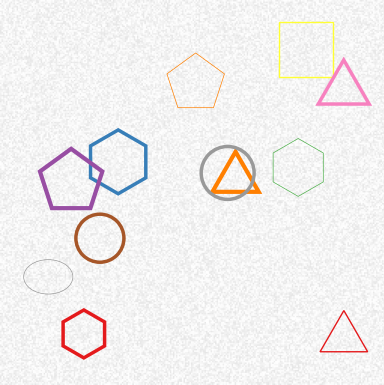[{"shape": "triangle", "thickness": 1, "radius": 0.36, "center": [0.893, 0.122]}, {"shape": "hexagon", "thickness": 2.5, "radius": 0.31, "center": [0.218, 0.133]}, {"shape": "hexagon", "thickness": 2.5, "radius": 0.41, "center": [0.307, 0.58]}, {"shape": "hexagon", "thickness": 0.5, "radius": 0.38, "center": [0.775, 0.565]}, {"shape": "pentagon", "thickness": 3, "radius": 0.43, "center": [0.185, 0.528]}, {"shape": "pentagon", "thickness": 0.5, "radius": 0.39, "center": [0.508, 0.784]}, {"shape": "triangle", "thickness": 3, "radius": 0.35, "center": [0.612, 0.536]}, {"shape": "square", "thickness": 1, "radius": 0.36, "center": [0.794, 0.871]}, {"shape": "circle", "thickness": 2.5, "radius": 0.31, "center": [0.259, 0.381]}, {"shape": "triangle", "thickness": 2.5, "radius": 0.38, "center": [0.893, 0.768]}, {"shape": "circle", "thickness": 2.5, "radius": 0.34, "center": [0.591, 0.551]}, {"shape": "oval", "thickness": 0.5, "radius": 0.32, "center": [0.125, 0.281]}]